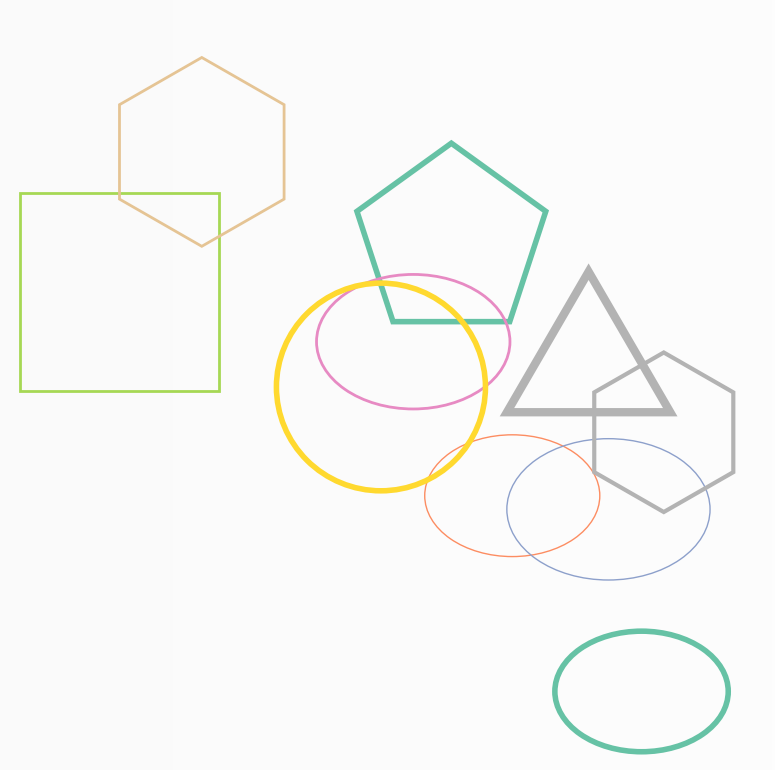[{"shape": "oval", "thickness": 2, "radius": 0.56, "center": [0.828, 0.102]}, {"shape": "pentagon", "thickness": 2, "radius": 0.64, "center": [0.582, 0.686]}, {"shape": "oval", "thickness": 0.5, "radius": 0.56, "center": [0.661, 0.356]}, {"shape": "oval", "thickness": 0.5, "radius": 0.66, "center": [0.785, 0.339]}, {"shape": "oval", "thickness": 1, "radius": 0.62, "center": [0.533, 0.556]}, {"shape": "square", "thickness": 1, "radius": 0.64, "center": [0.154, 0.621]}, {"shape": "circle", "thickness": 2, "radius": 0.67, "center": [0.492, 0.497]}, {"shape": "hexagon", "thickness": 1, "radius": 0.61, "center": [0.26, 0.803]}, {"shape": "hexagon", "thickness": 1.5, "radius": 0.52, "center": [0.856, 0.439]}, {"shape": "triangle", "thickness": 3, "radius": 0.61, "center": [0.759, 0.525]}]